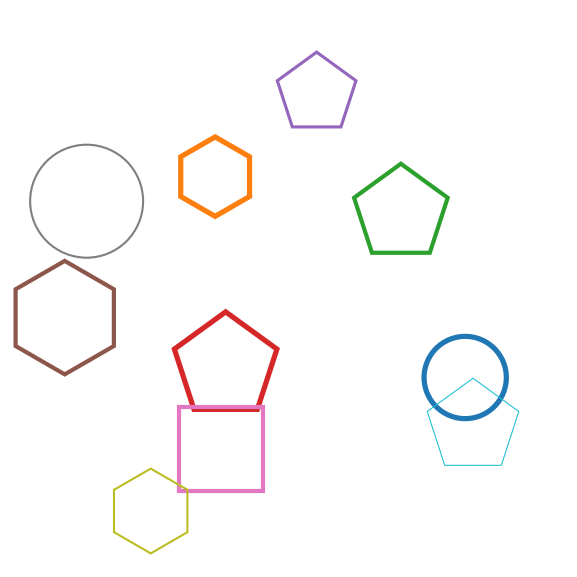[{"shape": "circle", "thickness": 2.5, "radius": 0.36, "center": [0.806, 0.345]}, {"shape": "hexagon", "thickness": 2.5, "radius": 0.34, "center": [0.373, 0.693]}, {"shape": "pentagon", "thickness": 2, "radius": 0.43, "center": [0.694, 0.63]}, {"shape": "pentagon", "thickness": 2.5, "radius": 0.47, "center": [0.391, 0.366]}, {"shape": "pentagon", "thickness": 1.5, "radius": 0.36, "center": [0.548, 0.837]}, {"shape": "hexagon", "thickness": 2, "radius": 0.49, "center": [0.112, 0.449]}, {"shape": "square", "thickness": 2, "radius": 0.36, "center": [0.382, 0.222]}, {"shape": "circle", "thickness": 1, "radius": 0.49, "center": [0.15, 0.651]}, {"shape": "hexagon", "thickness": 1, "radius": 0.37, "center": [0.261, 0.114]}, {"shape": "pentagon", "thickness": 0.5, "radius": 0.42, "center": [0.819, 0.261]}]